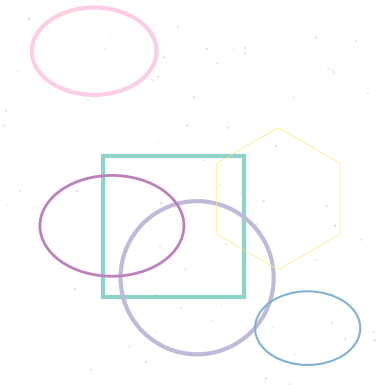[{"shape": "square", "thickness": 3, "radius": 0.92, "center": [0.45, 0.411]}, {"shape": "circle", "thickness": 3, "radius": 0.99, "center": [0.512, 0.279]}, {"shape": "oval", "thickness": 1.5, "radius": 0.68, "center": [0.799, 0.148]}, {"shape": "oval", "thickness": 3, "radius": 0.81, "center": [0.245, 0.867]}, {"shape": "oval", "thickness": 2, "radius": 0.94, "center": [0.291, 0.413]}, {"shape": "hexagon", "thickness": 0.5, "radius": 0.92, "center": [0.723, 0.484]}]